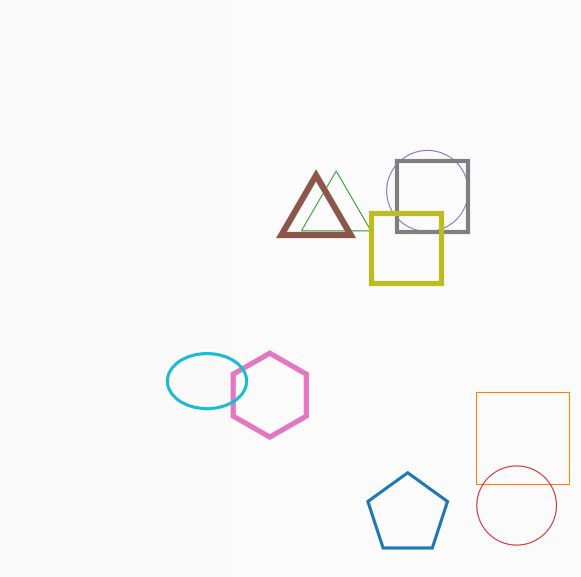[{"shape": "pentagon", "thickness": 1.5, "radius": 0.36, "center": [0.701, 0.109]}, {"shape": "square", "thickness": 0.5, "radius": 0.4, "center": [0.899, 0.241]}, {"shape": "triangle", "thickness": 0.5, "radius": 0.35, "center": [0.578, 0.634]}, {"shape": "circle", "thickness": 0.5, "radius": 0.34, "center": [0.889, 0.124]}, {"shape": "circle", "thickness": 0.5, "radius": 0.35, "center": [0.735, 0.668]}, {"shape": "triangle", "thickness": 3, "radius": 0.34, "center": [0.544, 0.627]}, {"shape": "hexagon", "thickness": 2.5, "radius": 0.36, "center": [0.464, 0.315]}, {"shape": "square", "thickness": 2, "radius": 0.31, "center": [0.744, 0.658]}, {"shape": "square", "thickness": 2.5, "radius": 0.3, "center": [0.699, 0.569]}, {"shape": "oval", "thickness": 1.5, "radius": 0.34, "center": [0.356, 0.339]}]